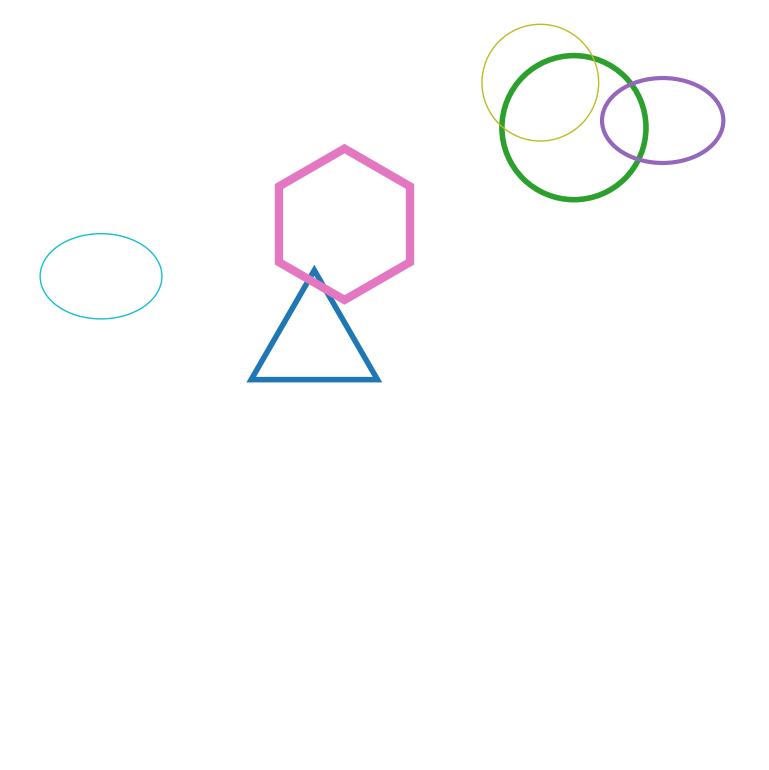[{"shape": "triangle", "thickness": 2, "radius": 0.47, "center": [0.408, 0.554]}, {"shape": "circle", "thickness": 2, "radius": 0.47, "center": [0.745, 0.834]}, {"shape": "oval", "thickness": 1.5, "radius": 0.39, "center": [0.861, 0.844]}, {"shape": "hexagon", "thickness": 3, "radius": 0.49, "center": [0.447, 0.709]}, {"shape": "circle", "thickness": 0.5, "radius": 0.38, "center": [0.702, 0.893]}, {"shape": "oval", "thickness": 0.5, "radius": 0.4, "center": [0.131, 0.641]}]